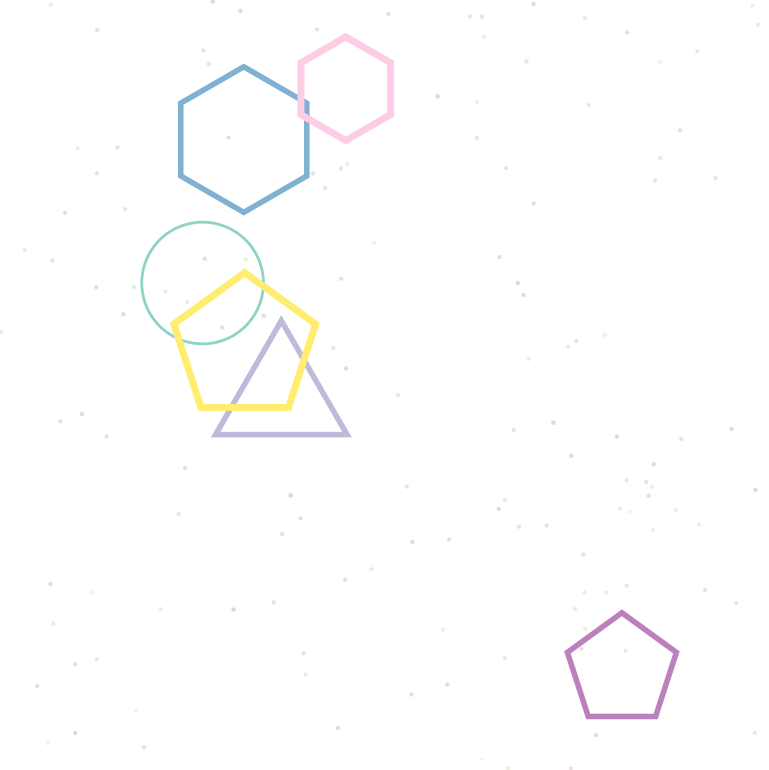[{"shape": "circle", "thickness": 1, "radius": 0.4, "center": [0.263, 0.632]}, {"shape": "triangle", "thickness": 2, "radius": 0.49, "center": [0.365, 0.485]}, {"shape": "hexagon", "thickness": 2, "radius": 0.47, "center": [0.317, 0.819]}, {"shape": "hexagon", "thickness": 2.5, "radius": 0.34, "center": [0.449, 0.885]}, {"shape": "pentagon", "thickness": 2, "radius": 0.37, "center": [0.808, 0.13]}, {"shape": "pentagon", "thickness": 2.5, "radius": 0.48, "center": [0.318, 0.549]}]